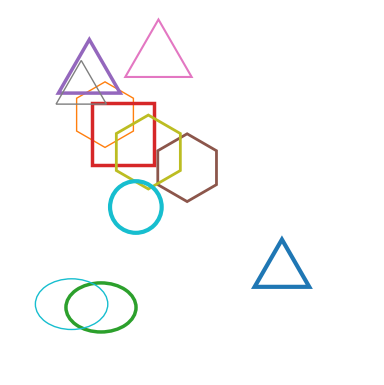[{"shape": "triangle", "thickness": 3, "radius": 0.41, "center": [0.732, 0.296]}, {"shape": "hexagon", "thickness": 1, "radius": 0.43, "center": [0.273, 0.702]}, {"shape": "oval", "thickness": 2.5, "radius": 0.46, "center": [0.262, 0.201]}, {"shape": "square", "thickness": 2.5, "radius": 0.4, "center": [0.32, 0.652]}, {"shape": "triangle", "thickness": 2.5, "radius": 0.46, "center": [0.232, 0.805]}, {"shape": "hexagon", "thickness": 2, "radius": 0.44, "center": [0.486, 0.564]}, {"shape": "triangle", "thickness": 1.5, "radius": 0.5, "center": [0.412, 0.85]}, {"shape": "triangle", "thickness": 1, "radius": 0.38, "center": [0.211, 0.767]}, {"shape": "hexagon", "thickness": 2, "radius": 0.48, "center": [0.385, 0.605]}, {"shape": "oval", "thickness": 1, "radius": 0.47, "center": [0.186, 0.21]}, {"shape": "circle", "thickness": 3, "radius": 0.34, "center": [0.353, 0.462]}]